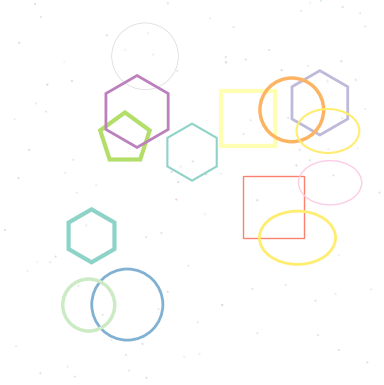[{"shape": "hexagon", "thickness": 1.5, "radius": 0.37, "center": [0.499, 0.605]}, {"shape": "hexagon", "thickness": 3, "radius": 0.34, "center": [0.238, 0.387]}, {"shape": "square", "thickness": 3, "radius": 0.36, "center": [0.644, 0.692]}, {"shape": "hexagon", "thickness": 2, "radius": 0.42, "center": [0.831, 0.733]}, {"shape": "square", "thickness": 1, "radius": 0.4, "center": [0.711, 0.462]}, {"shape": "circle", "thickness": 2, "radius": 0.46, "center": [0.331, 0.209]}, {"shape": "circle", "thickness": 2.5, "radius": 0.41, "center": [0.758, 0.715]}, {"shape": "pentagon", "thickness": 3, "radius": 0.34, "center": [0.325, 0.64]}, {"shape": "oval", "thickness": 1, "radius": 0.41, "center": [0.857, 0.525]}, {"shape": "circle", "thickness": 0.5, "radius": 0.43, "center": [0.377, 0.854]}, {"shape": "hexagon", "thickness": 2, "radius": 0.47, "center": [0.356, 0.71]}, {"shape": "circle", "thickness": 2.5, "radius": 0.34, "center": [0.23, 0.208]}, {"shape": "oval", "thickness": 2, "radius": 0.49, "center": [0.773, 0.382]}, {"shape": "oval", "thickness": 1.5, "radius": 0.41, "center": [0.852, 0.66]}]